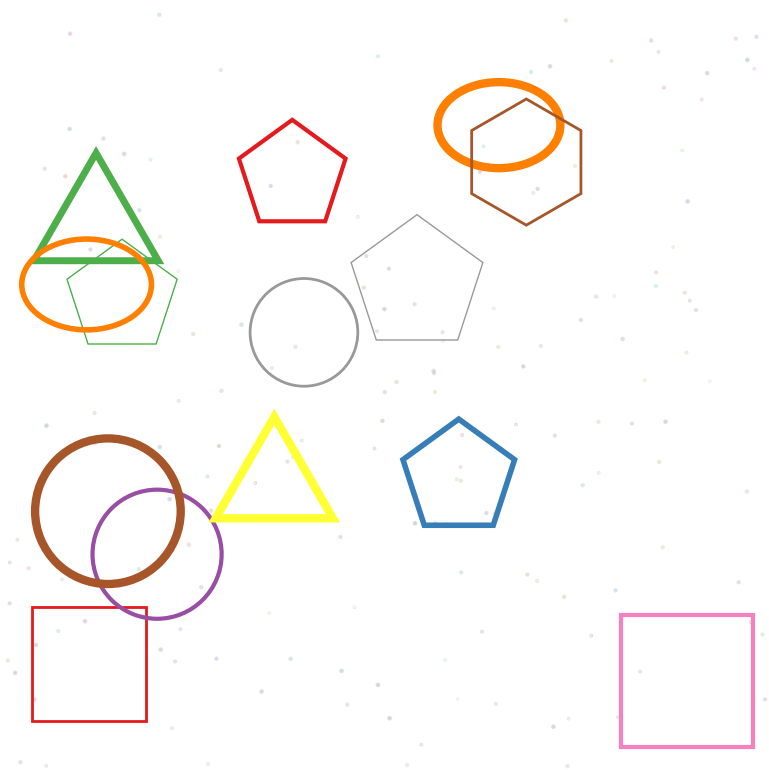[{"shape": "pentagon", "thickness": 1.5, "radius": 0.36, "center": [0.38, 0.772]}, {"shape": "square", "thickness": 1, "radius": 0.37, "center": [0.116, 0.138]}, {"shape": "pentagon", "thickness": 2, "radius": 0.38, "center": [0.596, 0.38]}, {"shape": "pentagon", "thickness": 0.5, "radius": 0.38, "center": [0.159, 0.614]}, {"shape": "triangle", "thickness": 2.5, "radius": 0.47, "center": [0.125, 0.708]}, {"shape": "circle", "thickness": 1.5, "radius": 0.42, "center": [0.204, 0.28]}, {"shape": "oval", "thickness": 3, "radius": 0.4, "center": [0.648, 0.837]}, {"shape": "oval", "thickness": 2, "radius": 0.42, "center": [0.112, 0.631]}, {"shape": "triangle", "thickness": 3, "radius": 0.44, "center": [0.356, 0.371]}, {"shape": "circle", "thickness": 3, "radius": 0.47, "center": [0.14, 0.336]}, {"shape": "hexagon", "thickness": 1, "radius": 0.41, "center": [0.684, 0.79]}, {"shape": "square", "thickness": 1.5, "radius": 0.43, "center": [0.892, 0.116]}, {"shape": "circle", "thickness": 1, "radius": 0.35, "center": [0.395, 0.568]}, {"shape": "pentagon", "thickness": 0.5, "radius": 0.45, "center": [0.542, 0.631]}]